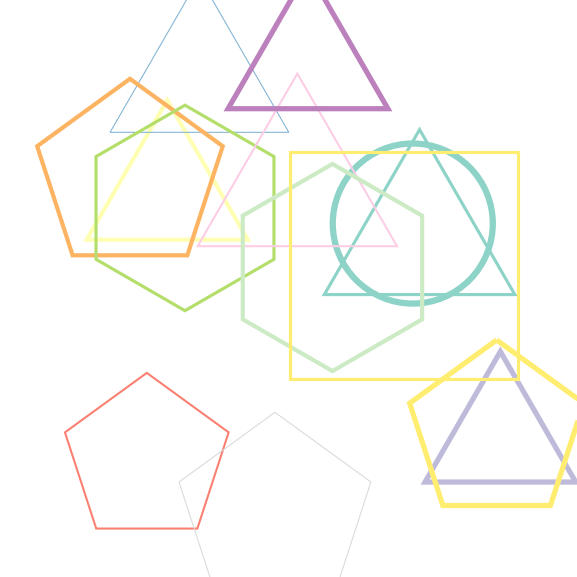[{"shape": "triangle", "thickness": 1.5, "radius": 0.95, "center": [0.727, 0.584]}, {"shape": "circle", "thickness": 3, "radius": 0.69, "center": [0.715, 0.612]}, {"shape": "triangle", "thickness": 2, "radius": 0.81, "center": [0.29, 0.665]}, {"shape": "triangle", "thickness": 2.5, "radius": 0.75, "center": [0.866, 0.24]}, {"shape": "pentagon", "thickness": 1, "radius": 0.75, "center": [0.254, 0.204]}, {"shape": "triangle", "thickness": 0.5, "radius": 0.89, "center": [0.345, 0.859]}, {"shape": "pentagon", "thickness": 2, "radius": 0.84, "center": [0.225, 0.694]}, {"shape": "hexagon", "thickness": 1.5, "radius": 0.89, "center": [0.32, 0.639]}, {"shape": "triangle", "thickness": 1, "radius": 1.0, "center": [0.515, 0.672]}, {"shape": "pentagon", "thickness": 0.5, "radius": 0.87, "center": [0.476, 0.111]}, {"shape": "triangle", "thickness": 2.5, "radius": 0.8, "center": [0.533, 0.891]}, {"shape": "hexagon", "thickness": 2, "radius": 0.9, "center": [0.576, 0.536]}, {"shape": "pentagon", "thickness": 2.5, "radius": 0.79, "center": [0.86, 0.252]}, {"shape": "square", "thickness": 1.5, "radius": 0.98, "center": [0.699, 0.54]}]